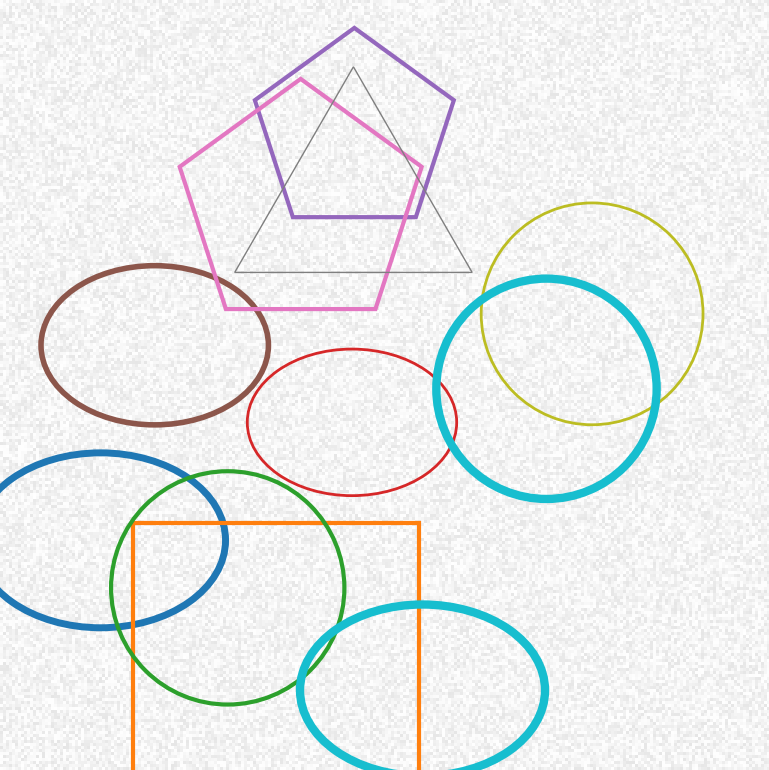[{"shape": "oval", "thickness": 2.5, "radius": 0.81, "center": [0.131, 0.298]}, {"shape": "square", "thickness": 1.5, "radius": 0.93, "center": [0.359, 0.134]}, {"shape": "circle", "thickness": 1.5, "radius": 0.76, "center": [0.296, 0.237]}, {"shape": "oval", "thickness": 1, "radius": 0.68, "center": [0.457, 0.451]}, {"shape": "pentagon", "thickness": 1.5, "radius": 0.68, "center": [0.46, 0.828]}, {"shape": "oval", "thickness": 2, "radius": 0.74, "center": [0.201, 0.552]}, {"shape": "pentagon", "thickness": 1.5, "radius": 0.83, "center": [0.39, 0.732]}, {"shape": "triangle", "thickness": 0.5, "radius": 0.89, "center": [0.459, 0.735]}, {"shape": "circle", "thickness": 1, "radius": 0.72, "center": [0.769, 0.592]}, {"shape": "oval", "thickness": 3, "radius": 0.8, "center": [0.549, 0.104]}, {"shape": "circle", "thickness": 3, "radius": 0.72, "center": [0.71, 0.495]}]